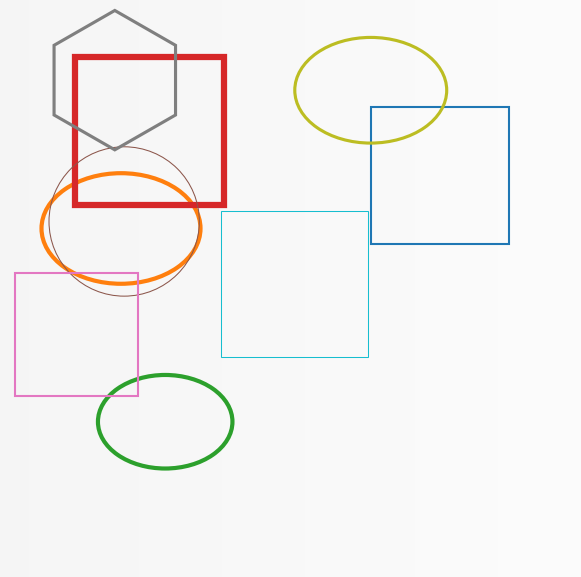[{"shape": "square", "thickness": 1, "radius": 0.59, "center": [0.757, 0.695]}, {"shape": "oval", "thickness": 2, "radius": 0.68, "center": [0.208, 0.603]}, {"shape": "oval", "thickness": 2, "radius": 0.58, "center": [0.284, 0.269]}, {"shape": "square", "thickness": 3, "radius": 0.64, "center": [0.257, 0.773]}, {"shape": "circle", "thickness": 0.5, "radius": 0.65, "center": [0.214, 0.616]}, {"shape": "square", "thickness": 1, "radius": 0.53, "center": [0.132, 0.42]}, {"shape": "hexagon", "thickness": 1.5, "radius": 0.6, "center": [0.197, 0.86]}, {"shape": "oval", "thickness": 1.5, "radius": 0.65, "center": [0.638, 0.843]}, {"shape": "square", "thickness": 0.5, "radius": 0.63, "center": [0.506, 0.508]}]